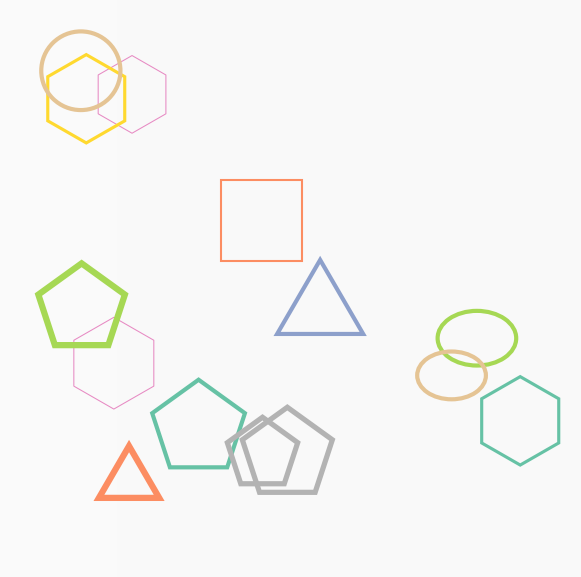[{"shape": "pentagon", "thickness": 2, "radius": 0.42, "center": [0.342, 0.258]}, {"shape": "hexagon", "thickness": 1.5, "radius": 0.38, "center": [0.895, 0.27]}, {"shape": "square", "thickness": 1, "radius": 0.35, "center": [0.45, 0.618]}, {"shape": "triangle", "thickness": 3, "radius": 0.3, "center": [0.222, 0.167]}, {"shape": "triangle", "thickness": 2, "radius": 0.43, "center": [0.551, 0.464]}, {"shape": "hexagon", "thickness": 0.5, "radius": 0.4, "center": [0.196, 0.37]}, {"shape": "hexagon", "thickness": 0.5, "radius": 0.34, "center": [0.227, 0.836]}, {"shape": "pentagon", "thickness": 3, "radius": 0.39, "center": [0.14, 0.465]}, {"shape": "oval", "thickness": 2, "radius": 0.34, "center": [0.82, 0.414]}, {"shape": "hexagon", "thickness": 1.5, "radius": 0.38, "center": [0.148, 0.828]}, {"shape": "oval", "thickness": 2, "radius": 0.3, "center": [0.777, 0.349]}, {"shape": "circle", "thickness": 2, "radius": 0.34, "center": [0.139, 0.877]}, {"shape": "pentagon", "thickness": 2.5, "radius": 0.32, "center": [0.452, 0.213]}, {"shape": "pentagon", "thickness": 2.5, "radius": 0.41, "center": [0.494, 0.212]}]